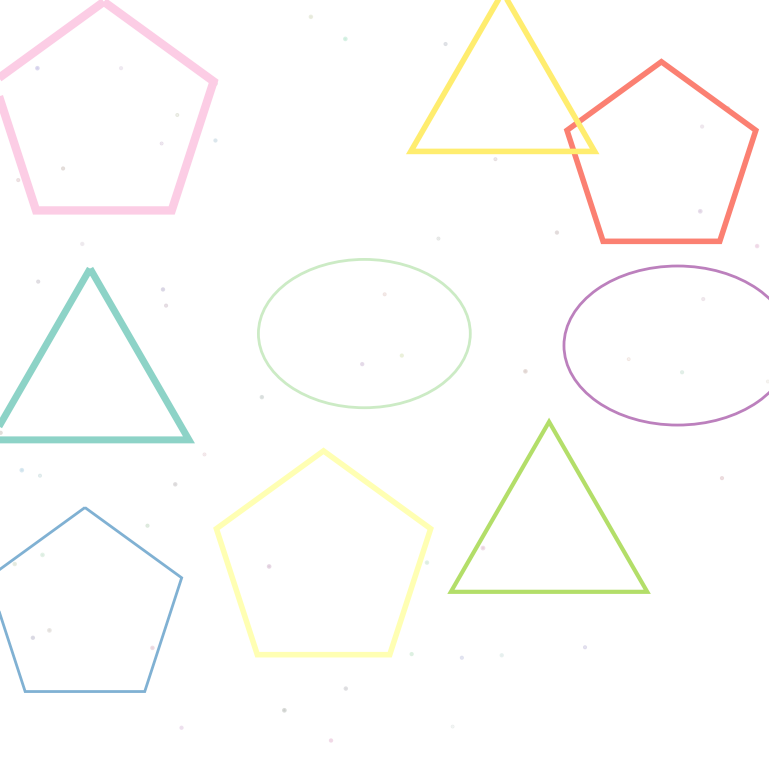[{"shape": "triangle", "thickness": 2.5, "radius": 0.74, "center": [0.117, 0.503]}, {"shape": "pentagon", "thickness": 2, "radius": 0.73, "center": [0.42, 0.268]}, {"shape": "pentagon", "thickness": 2, "radius": 0.64, "center": [0.859, 0.791]}, {"shape": "pentagon", "thickness": 1, "radius": 0.66, "center": [0.11, 0.209]}, {"shape": "triangle", "thickness": 1.5, "radius": 0.74, "center": [0.713, 0.305]}, {"shape": "pentagon", "thickness": 3, "radius": 0.75, "center": [0.135, 0.848]}, {"shape": "oval", "thickness": 1, "radius": 0.74, "center": [0.88, 0.551]}, {"shape": "oval", "thickness": 1, "radius": 0.69, "center": [0.473, 0.567]}, {"shape": "triangle", "thickness": 2, "radius": 0.69, "center": [0.653, 0.872]}]